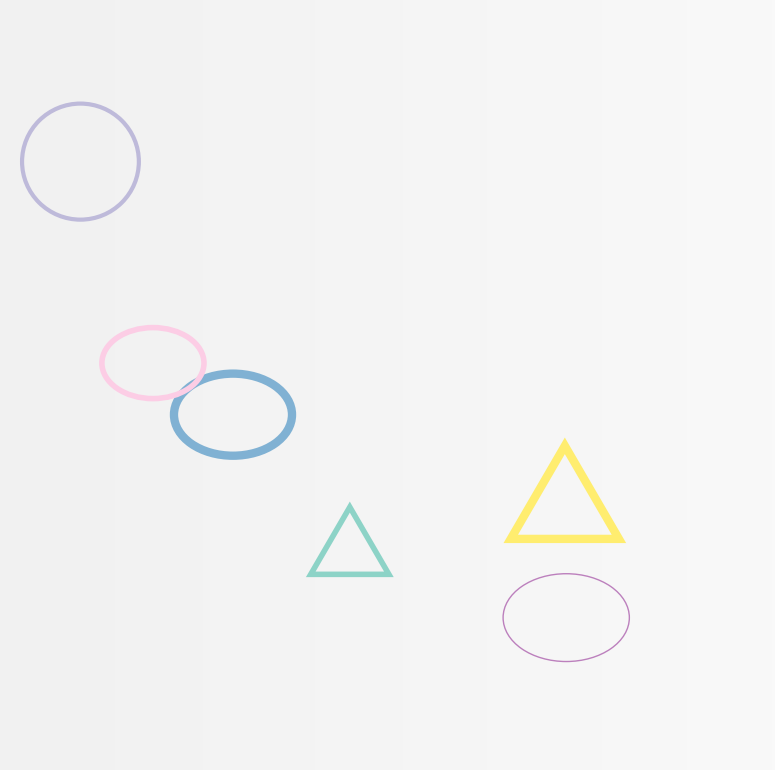[{"shape": "triangle", "thickness": 2, "radius": 0.29, "center": [0.451, 0.283]}, {"shape": "circle", "thickness": 1.5, "radius": 0.38, "center": [0.104, 0.79]}, {"shape": "oval", "thickness": 3, "radius": 0.38, "center": [0.301, 0.461]}, {"shape": "oval", "thickness": 2, "radius": 0.33, "center": [0.197, 0.528]}, {"shape": "oval", "thickness": 0.5, "radius": 0.41, "center": [0.731, 0.198]}, {"shape": "triangle", "thickness": 3, "radius": 0.4, "center": [0.729, 0.34]}]